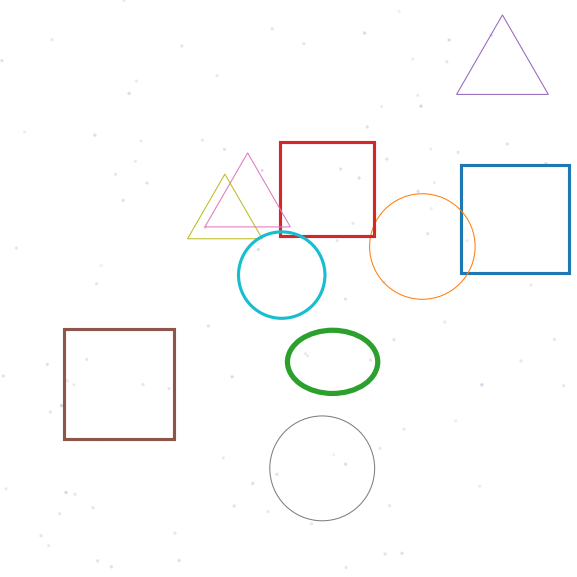[{"shape": "square", "thickness": 1.5, "radius": 0.47, "center": [0.892, 0.62]}, {"shape": "circle", "thickness": 0.5, "radius": 0.46, "center": [0.731, 0.572]}, {"shape": "oval", "thickness": 2.5, "radius": 0.39, "center": [0.576, 0.373]}, {"shape": "square", "thickness": 1.5, "radius": 0.41, "center": [0.566, 0.672]}, {"shape": "triangle", "thickness": 0.5, "radius": 0.46, "center": [0.87, 0.882]}, {"shape": "square", "thickness": 1.5, "radius": 0.48, "center": [0.207, 0.335]}, {"shape": "triangle", "thickness": 0.5, "radius": 0.43, "center": [0.429, 0.649]}, {"shape": "circle", "thickness": 0.5, "radius": 0.45, "center": [0.558, 0.188]}, {"shape": "triangle", "thickness": 0.5, "radius": 0.37, "center": [0.389, 0.623]}, {"shape": "circle", "thickness": 1.5, "radius": 0.37, "center": [0.488, 0.523]}]